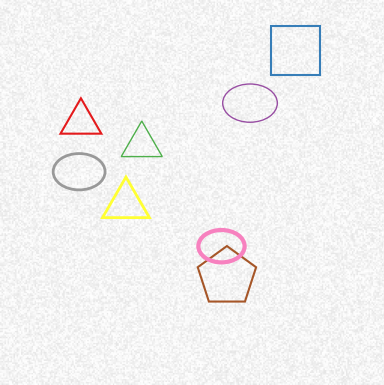[{"shape": "triangle", "thickness": 1.5, "radius": 0.31, "center": [0.21, 0.683]}, {"shape": "square", "thickness": 1.5, "radius": 0.32, "center": [0.768, 0.868]}, {"shape": "triangle", "thickness": 1, "radius": 0.31, "center": [0.368, 0.624]}, {"shape": "oval", "thickness": 1, "radius": 0.35, "center": [0.649, 0.732]}, {"shape": "triangle", "thickness": 2, "radius": 0.35, "center": [0.327, 0.47]}, {"shape": "pentagon", "thickness": 1.5, "radius": 0.4, "center": [0.589, 0.281]}, {"shape": "oval", "thickness": 3, "radius": 0.3, "center": [0.575, 0.361]}, {"shape": "oval", "thickness": 2, "radius": 0.34, "center": [0.205, 0.554]}]